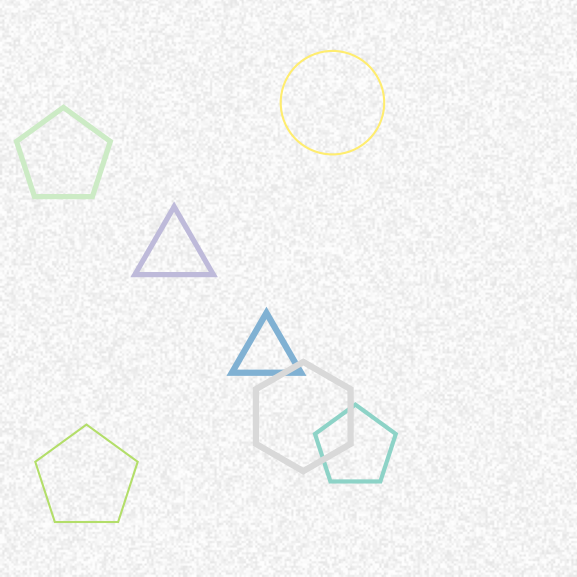[{"shape": "pentagon", "thickness": 2, "radius": 0.37, "center": [0.615, 0.225]}, {"shape": "triangle", "thickness": 2.5, "radius": 0.39, "center": [0.302, 0.563]}, {"shape": "triangle", "thickness": 3, "radius": 0.35, "center": [0.461, 0.388]}, {"shape": "pentagon", "thickness": 1, "radius": 0.47, "center": [0.15, 0.171]}, {"shape": "hexagon", "thickness": 3, "radius": 0.47, "center": [0.525, 0.278]}, {"shape": "pentagon", "thickness": 2.5, "radius": 0.43, "center": [0.11, 0.728]}, {"shape": "circle", "thickness": 1, "radius": 0.45, "center": [0.576, 0.821]}]